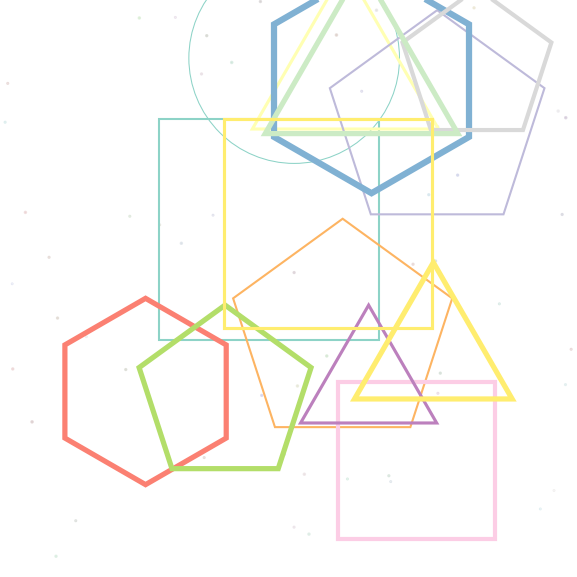[{"shape": "circle", "thickness": 0.5, "radius": 0.91, "center": [0.509, 0.899]}, {"shape": "square", "thickness": 1, "radius": 0.95, "center": [0.466, 0.602]}, {"shape": "triangle", "thickness": 1.5, "radius": 0.93, "center": [0.598, 0.869]}, {"shape": "pentagon", "thickness": 1, "radius": 0.98, "center": [0.757, 0.786]}, {"shape": "hexagon", "thickness": 2.5, "radius": 0.81, "center": [0.252, 0.321]}, {"shape": "hexagon", "thickness": 3, "radius": 0.97, "center": [0.643, 0.86]}, {"shape": "pentagon", "thickness": 1, "radius": 1.0, "center": [0.593, 0.421]}, {"shape": "pentagon", "thickness": 2.5, "radius": 0.78, "center": [0.39, 0.314]}, {"shape": "square", "thickness": 2, "radius": 0.68, "center": [0.721, 0.202]}, {"shape": "pentagon", "thickness": 2, "radius": 0.68, "center": [0.826, 0.884]}, {"shape": "triangle", "thickness": 1.5, "radius": 0.68, "center": [0.638, 0.335]}, {"shape": "triangle", "thickness": 2.5, "radius": 0.96, "center": [0.626, 0.864]}, {"shape": "square", "thickness": 1.5, "radius": 0.9, "center": [0.569, 0.612]}, {"shape": "triangle", "thickness": 2.5, "radius": 0.79, "center": [0.75, 0.387]}]